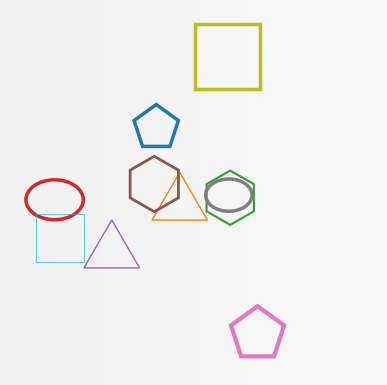[{"shape": "pentagon", "thickness": 2.5, "radius": 0.3, "center": [0.403, 0.668]}, {"shape": "triangle", "thickness": 1, "radius": 0.41, "center": [0.464, 0.47]}, {"shape": "hexagon", "thickness": 1.5, "radius": 0.35, "center": [0.594, 0.486]}, {"shape": "oval", "thickness": 2.5, "radius": 0.37, "center": [0.141, 0.481]}, {"shape": "triangle", "thickness": 1, "radius": 0.41, "center": [0.288, 0.346]}, {"shape": "hexagon", "thickness": 2, "radius": 0.36, "center": [0.398, 0.522]}, {"shape": "pentagon", "thickness": 3, "radius": 0.36, "center": [0.665, 0.133]}, {"shape": "oval", "thickness": 2.5, "radius": 0.3, "center": [0.591, 0.493]}, {"shape": "square", "thickness": 2.5, "radius": 0.42, "center": [0.587, 0.852]}, {"shape": "square", "thickness": 0.5, "radius": 0.31, "center": [0.156, 0.382]}]